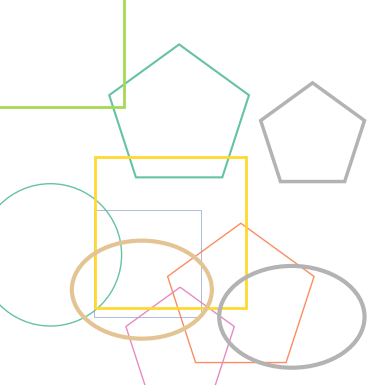[{"shape": "pentagon", "thickness": 1.5, "radius": 0.95, "center": [0.465, 0.694]}, {"shape": "circle", "thickness": 1, "radius": 0.92, "center": [0.131, 0.338]}, {"shape": "pentagon", "thickness": 1, "radius": 1.0, "center": [0.626, 0.22]}, {"shape": "square", "thickness": 0.5, "radius": 0.69, "center": [0.383, 0.316]}, {"shape": "pentagon", "thickness": 1, "radius": 0.74, "center": [0.468, 0.106]}, {"shape": "square", "thickness": 2, "radius": 0.82, "center": [0.157, 0.888]}, {"shape": "square", "thickness": 2, "radius": 0.98, "center": [0.444, 0.396]}, {"shape": "oval", "thickness": 3, "radius": 0.91, "center": [0.368, 0.248]}, {"shape": "pentagon", "thickness": 2.5, "radius": 0.71, "center": [0.812, 0.643]}, {"shape": "oval", "thickness": 3, "radius": 0.94, "center": [0.758, 0.177]}]